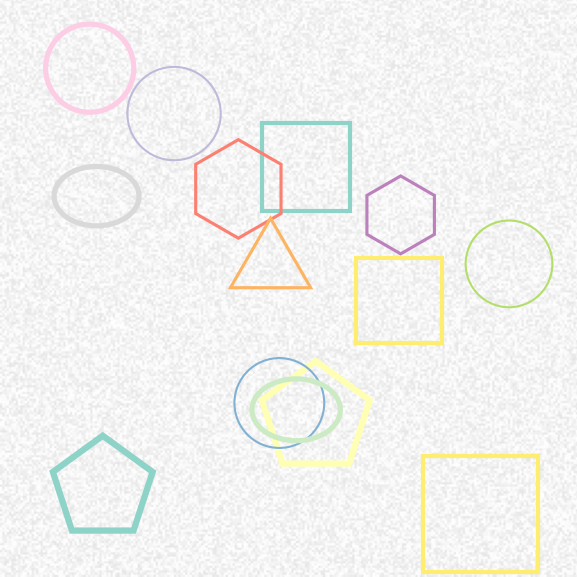[{"shape": "pentagon", "thickness": 3, "radius": 0.45, "center": [0.178, 0.154]}, {"shape": "square", "thickness": 2, "radius": 0.38, "center": [0.53, 0.71]}, {"shape": "pentagon", "thickness": 3, "radius": 0.49, "center": [0.547, 0.276]}, {"shape": "circle", "thickness": 1, "radius": 0.4, "center": [0.301, 0.802]}, {"shape": "hexagon", "thickness": 1.5, "radius": 0.43, "center": [0.413, 0.672]}, {"shape": "circle", "thickness": 1, "radius": 0.39, "center": [0.484, 0.301]}, {"shape": "triangle", "thickness": 1.5, "radius": 0.4, "center": [0.468, 0.541]}, {"shape": "circle", "thickness": 1, "radius": 0.38, "center": [0.881, 0.542]}, {"shape": "circle", "thickness": 2.5, "radius": 0.38, "center": [0.155, 0.881]}, {"shape": "oval", "thickness": 2.5, "radius": 0.37, "center": [0.167, 0.66]}, {"shape": "hexagon", "thickness": 1.5, "radius": 0.34, "center": [0.694, 0.627]}, {"shape": "oval", "thickness": 2.5, "radius": 0.38, "center": [0.513, 0.29]}, {"shape": "square", "thickness": 2, "radius": 0.37, "center": [0.691, 0.478]}, {"shape": "square", "thickness": 2, "radius": 0.5, "center": [0.832, 0.109]}]